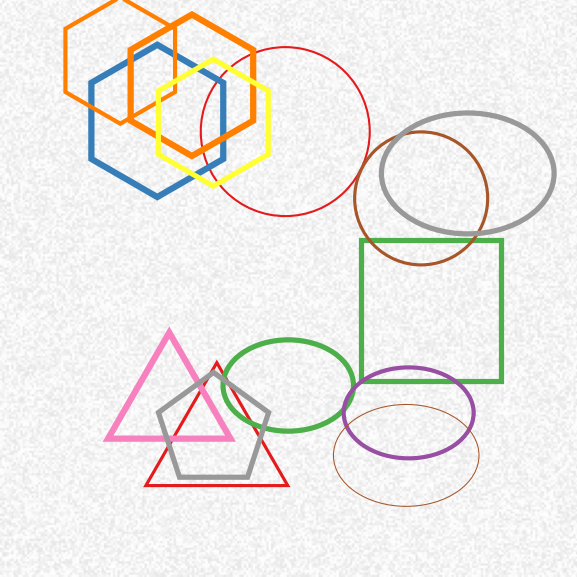[{"shape": "triangle", "thickness": 1.5, "radius": 0.71, "center": [0.375, 0.229]}, {"shape": "circle", "thickness": 1, "radius": 0.73, "center": [0.494, 0.771]}, {"shape": "hexagon", "thickness": 3, "radius": 0.66, "center": [0.272, 0.79]}, {"shape": "oval", "thickness": 2.5, "radius": 0.56, "center": [0.499, 0.332]}, {"shape": "square", "thickness": 2.5, "radius": 0.61, "center": [0.747, 0.462]}, {"shape": "oval", "thickness": 2, "radius": 0.56, "center": [0.708, 0.284]}, {"shape": "hexagon", "thickness": 2, "radius": 0.55, "center": [0.208, 0.895]}, {"shape": "hexagon", "thickness": 3, "radius": 0.61, "center": [0.332, 0.851]}, {"shape": "hexagon", "thickness": 2.5, "radius": 0.55, "center": [0.369, 0.787]}, {"shape": "circle", "thickness": 1.5, "radius": 0.58, "center": [0.729, 0.656]}, {"shape": "oval", "thickness": 0.5, "radius": 0.63, "center": [0.703, 0.211]}, {"shape": "triangle", "thickness": 3, "radius": 0.61, "center": [0.293, 0.301]}, {"shape": "pentagon", "thickness": 2.5, "radius": 0.5, "center": [0.37, 0.254]}, {"shape": "oval", "thickness": 2.5, "radius": 0.75, "center": [0.81, 0.699]}]